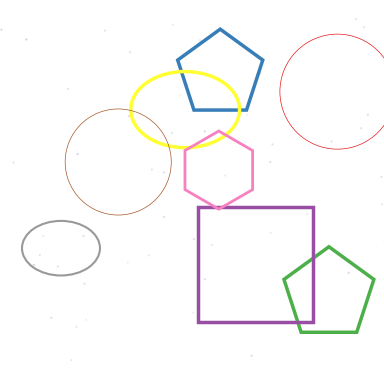[{"shape": "circle", "thickness": 0.5, "radius": 0.75, "center": [0.876, 0.762]}, {"shape": "pentagon", "thickness": 2.5, "radius": 0.58, "center": [0.572, 0.808]}, {"shape": "pentagon", "thickness": 2.5, "radius": 0.61, "center": [0.854, 0.236]}, {"shape": "square", "thickness": 2.5, "radius": 0.75, "center": [0.663, 0.313]}, {"shape": "oval", "thickness": 2.5, "radius": 0.71, "center": [0.481, 0.715]}, {"shape": "circle", "thickness": 0.5, "radius": 0.69, "center": [0.307, 0.579]}, {"shape": "hexagon", "thickness": 2, "radius": 0.51, "center": [0.568, 0.558]}, {"shape": "oval", "thickness": 1.5, "radius": 0.51, "center": [0.158, 0.355]}]